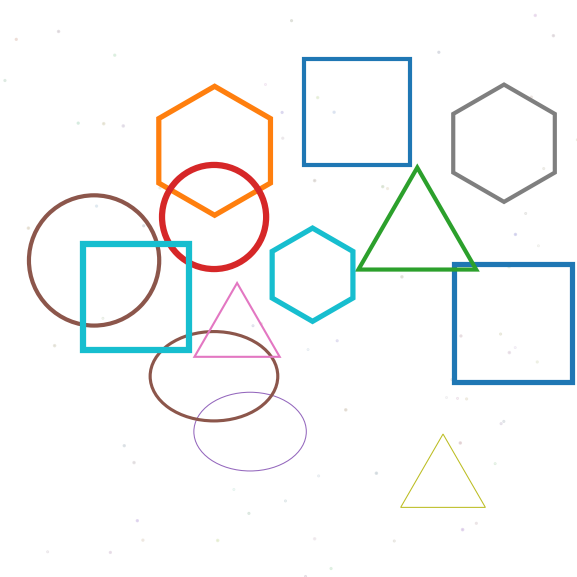[{"shape": "square", "thickness": 2, "radius": 0.46, "center": [0.619, 0.805]}, {"shape": "square", "thickness": 2.5, "radius": 0.51, "center": [0.888, 0.44]}, {"shape": "hexagon", "thickness": 2.5, "radius": 0.56, "center": [0.372, 0.738]}, {"shape": "triangle", "thickness": 2, "radius": 0.59, "center": [0.723, 0.591]}, {"shape": "circle", "thickness": 3, "radius": 0.45, "center": [0.371, 0.623]}, {"shape": "oval", "thickness": 0.5, "radius": 0.49, "center": [0.433, 0.252]}, {"shape": "circle", "thickness": 2, "radius": 0.56, "center": [0.163, 0.548]}, {"shape": "oval", "thickness": 1.5, "radius": 0.55, "center": [0.371, 0.348]}, {"shape": "triangle", "thickness": 1, "radius": 0.43, "center": [0.411, 0.424]}, {"shape": "hexagon", "thickness": 2, "radius": 0.51, "center": [0.873, 0.751]}, {"shape": "triangle", "thickness": 0.5, "radius": 0.42, "center": [0.767, 0.163]}, {"shape": "hexagon", "thickness": 2.5, "radius": 0.4, "center": [0.541, 0.523]}, {"shape": "square", "thickness": 3, "radius": 0.46, "center": [0.235, 0.484]}]